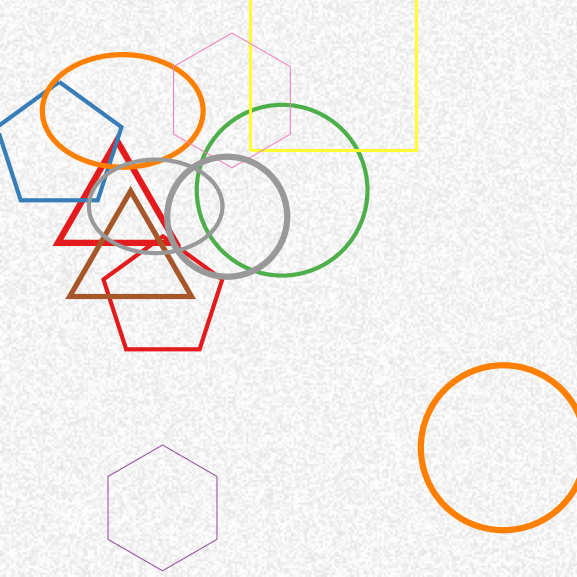[{"shape": "triangle", "thickness": 3, "radius": 0.59, "center": [0.202, 0.638]}, {"shape": "pentagon", "thickness": 2, "radius": 0.54, "center": [0.282, 0.482]}, {"shape": "pentagon", "thickness": 2, "radius": 0.57, "center": [0.103, 0.744]}, {"shape": "circle", "thickness": 2, "radius": 0.74, "center": [0.489, 0.67]}, {"shape": "hexagon", "thickness": 0.5, "radius": 0.54, "center": [0.281, 0.12]}, {"shape": "oval", "thickness": 2.5, "radius": 0.7, "center": [0.213, 0.807]}, {"shape": "circle", "thickness": 3, "radius": 0.71, "center": [0.872, 0.224]}, {"shape": "square", "thickness": 1.5, "radius": 0.72, "center": [0.576, 0.883]}, {"shape": "triangle", "thickness": 2.5, "radius": 0.61, "center": [0.226, 0.547]}, {"shape": "hexagon", "thickness": 0.5, "radius": 0.58, "center": [0.402, 0.825]}, {"shape": "circle", "thickness": 3, "radius": 0.52, "center": [0.393, 0.624]}, {"shape": "oval", "thickness": 2, "radius": 0.58, "center": [0.27, 0.642]}]